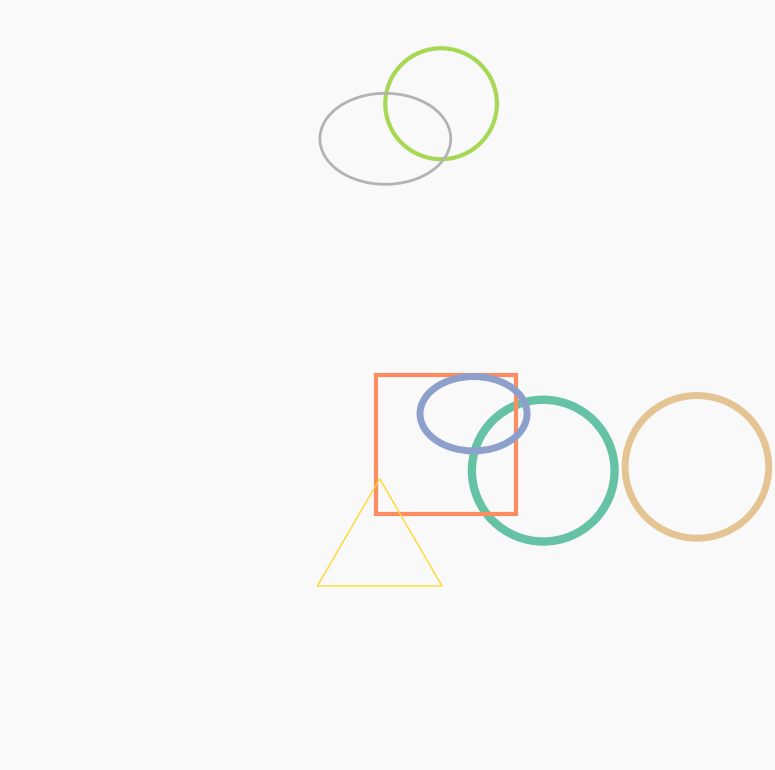[{"shape": "circle", "thickness": 3, "radius": 0.46, "center": [0.701, 0.389]}, {"shape": "square", "thickness": 1.5, "radius": 0.45, "center": [0.576, 0.423]}, {"shape": "oval", "thickness": 2.5, "radius": 0.35, "center": [0.611, 0.463]}, {"shape": "circle", "thickness": 1.5, "radius": 0.36, "center": [0.569, 0.865]}, {"shape": "triangle", "thickness": 0.5, "radius": 0.46, "center": [0.49, 0.285]}, {"shape": "circle", "thickness": 2.5, "radius": 0.46, "center": [0.899, 0.394]}, {"shape": "oval", "thickness": 1, "radius": 0.42, "center": [0.497, 0.82]}]